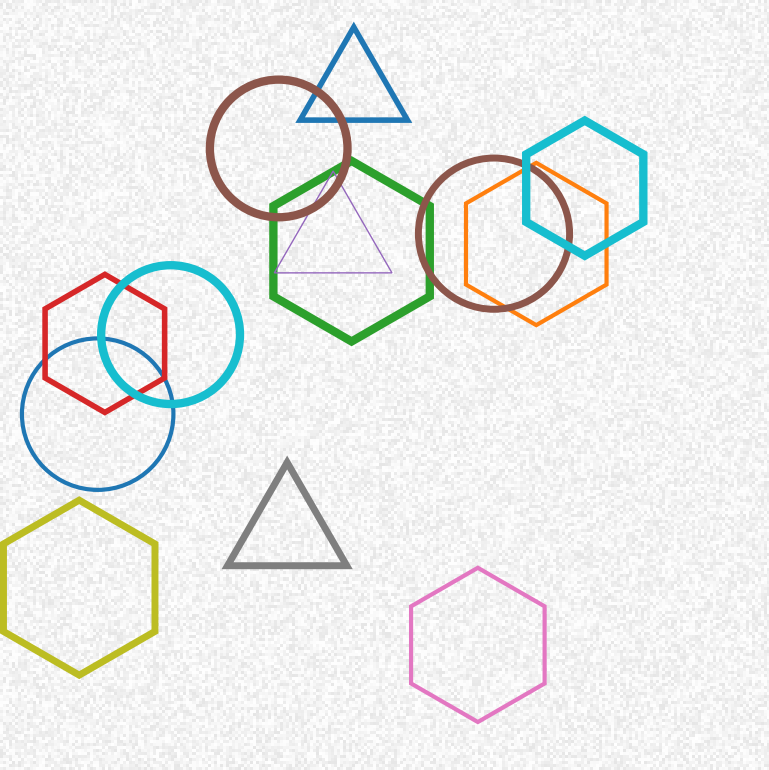[{"shape": "triangle", "thickness": 2, "radius": 0.4, "center": [0.459, 0.884]}, {"shape": "circle", "thickness": 1.5, "radius": 0.49, "center": [0.127, 0.462]}, {"shape": "hexagon", "thickness": 1.5, "radius": 0.53, "center": [0.696, 0.683]}, {"shape": "hexagon", "thickness": 3, "radius": 0.59, "center": [0.457, 0.674]}, {"shape": "hexagon", "thickness": 2, "radius": 0.45, "center": [0.136, 0.554]}, {"shape": "triangle", "thickness": 0.5, "radius": 0.44, "center": [0.433, 0.69]}, {"shape": "circle", "thickness": 2.5, "radius": 0.49, "center": [0.642, 0.697]}, {"shape": "circle", "thickness": 3, "radius": 0.45, "center": [0.362, 0.807]}, {"shape": "hexagon", "thickness": 1.5, "radius": 0.5, "center": [0.621, 0.162]}, {"shape": "triangle", "thickness": 2.5, "radius": 0.45, "center": [0.373, 0.31]}, {"shape": "hexagon", "thickness": 2.5, "radius": 0.57, "center": [0.103, 0.237]}, {"shape": "hexagon", "thickness": 3, "radius": 0.44, "center": [0.759, 0.756]}, {"shape": "circle", "thickness": 3, "radius": 0.45, "center": [0.222, 0.565]}]